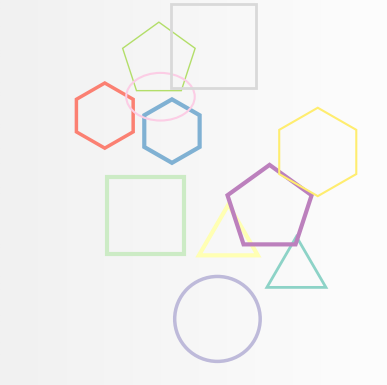[{"shape": "triangle", "thickness": 2, "radius": 0.44, "center": [0.765, 0.298]}, {"shape": "triangle", "thickness": 3, "radius": 0.44, "center": [0.589, 0.381]}, {"shape": "circle", "thickness": 2.5, "radius": 0.55, "center": [0.561, 0.172]}, {"shape": "hexagon", "thickness": 2.5, "radius": 0.42, "center": [0.27, 0.7]}, {"shape": "hexagon", "thickness": 3, "radius": 0.41, "center": [0.444, 0.659]}, {"shape": "pentagon", "thickness": 1, "radius": 0.49, "center": [0.41, 0.844]}, {"shape": "oval", "thickness": 1.5, "radius": 0.44, "center": [0.414, 0.749]}, {"shape": "square", "thickness": 2, "radius": 0.55, "center": [0.55, 0.88]}, {"shape": "pentagon", "thickness": 3, "radius": 0.57, "center": [0.696, 0.458]}, {"shape": "square", "thickness": 3, "radius": 0.49, "center": [0.375, 0.44]}, {"shape": "hexagon", "thickness": 1.5, "radius": 0.57, "center": [0.82, 0.605]}]